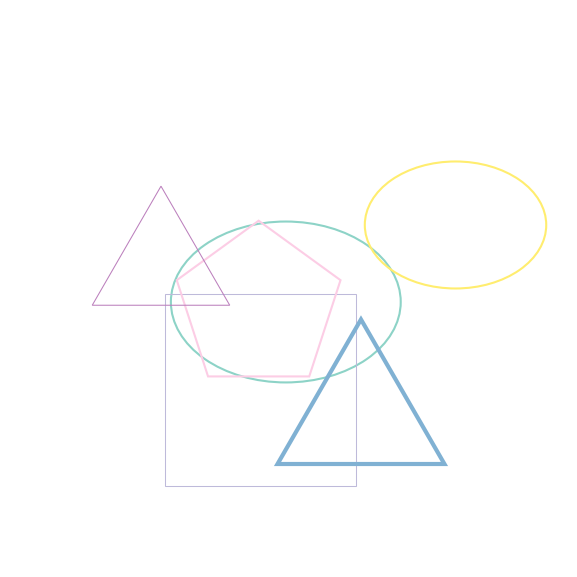[{"shape": "oval", "thickness": 1, "radius": 1.0, "center": [0.495, 0.476]}, {"shape": "square", "thickness": 0.5, "radius": 0.83, "center": [0.452, 0.324]}, {"shape": "triangle", "thickness": 2, "radius": 0.83, "center": [0.625, 0.279]}, {"shape": "pentagon", "thickness": 1, "radius": 0.75, "center": [0.448, 0.468]}, {"shape": "triangle", "thickness": 0.5, "radius": 0.69, "center": [0.279, 0.539]}, {"shape": "oval", "thickness": 1, "radius": 0.79, "center": [0.789, 0.61]}]